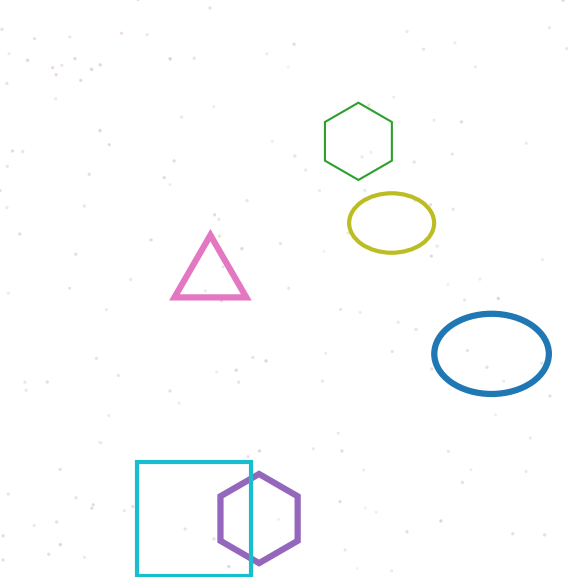[{"shape": "oval", "thickness": 3, "radius": 0.5, "center": [0.851, 0.386]}, {"shape": "hexagon", "thickness": 1, "radius": 0.33, "center": [0.621, 0.754]}, {"shape": "hexagon", "thickness": 3, "radius": 0.39, "center": [0.449, 0.101]}, {"shape": "triangle", "thickness": 3, "radius": 0.36, "center": [0.364, 0.52]}, {"shape": "oval", "thickness": 2, "radius": 0.37, "center": [0.678, 0.613]}, {"shape": "square", "thickness": 2, "radius": 0.49, "center": [0.336, 0.1]}]